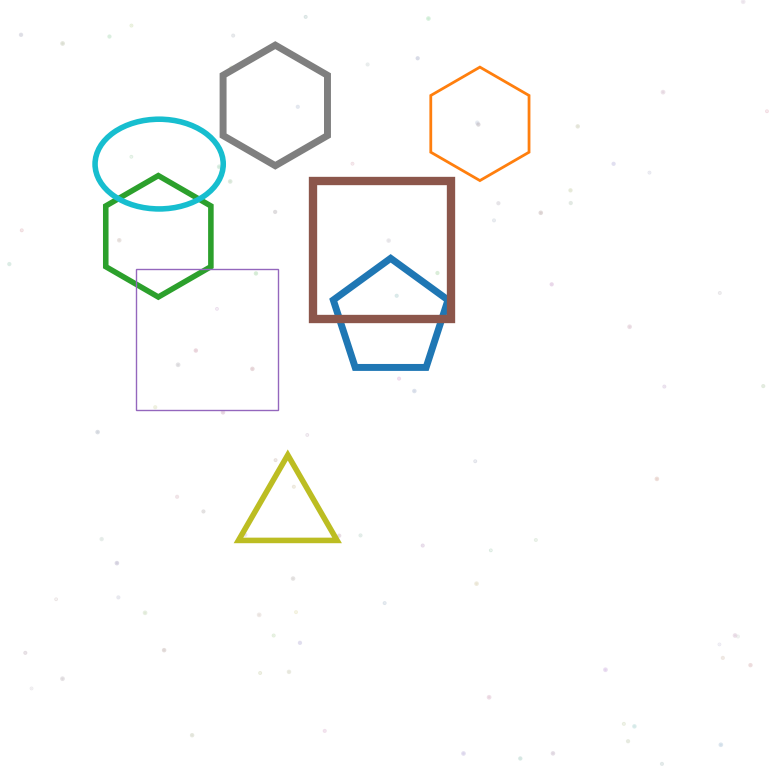[{"shape": "pentagon", "thickness": 2.5, "radius": 0.39, "center": [0.507, 0.586]}, {"shape": "hexagon", "thickness": 1, "radius": 0.37, "center": [0.623, 0.839]}, {"shape": "hexagon", "thickness": 2, "radius": 0.39, "center": [0.206, 0.693]}, {"shape": "square", "thickness": 0.5, "radius": 0.46, "center": [0.269, 0.559]}, {"shape": "square", "thickness": 3, "radius": 0.45, "center": [0.496, 0.675]}, {"shape": "hexagon", "thickness": 2.5, "radius": 0.39, "center": [0.358, 0.863]}, {"shape": "triangle", "thickness": 2, "radius": 0.37, "center": [0.374, 0.335]}, {"shape": "oval", "thickness": 2, "radius": 0.42, "center": [0.207, 0.787]}]